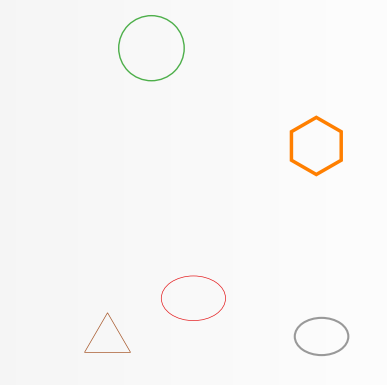[{"shape": "oval", "thickness": 0.5, "radius": 0.41, "center": [0.499, 0.225]}, {"shape": "circle", "thickness": 1, "radius": 0.42, "center": [0.391, 0.875]}, {"shape": "hexagon", "thickness": 2.5, "radius": 0.37, "center": [0.816, 0.621]}, {"shape": "triangle", "thickness": 0.5, "radius": 0.34, "center": [0.277, 0.119]}, {"shape": "oval", "thickness": 1.5, "radius": 0.35, "center": [0.83, 0.126]}]